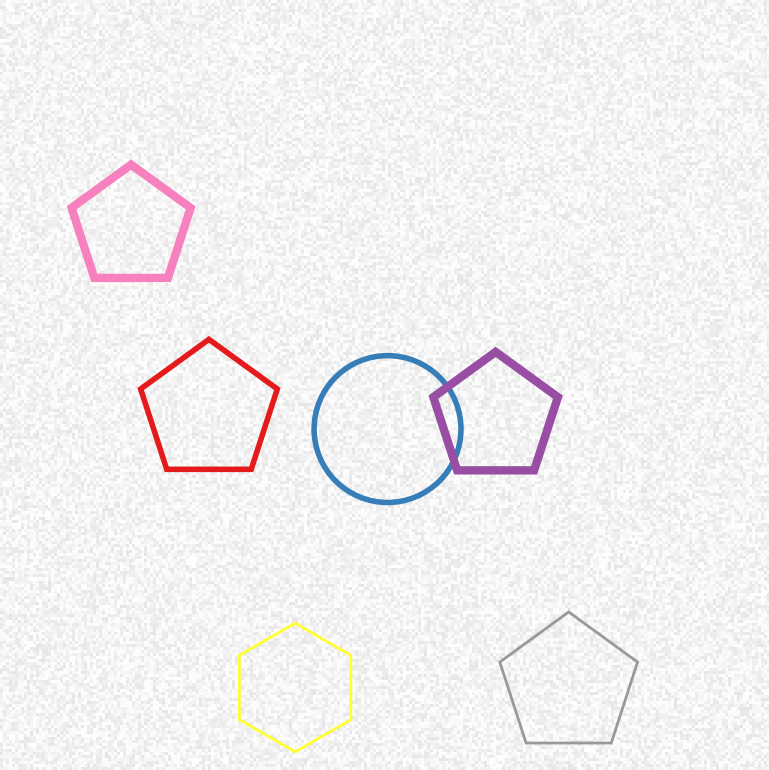[{"shape": "pentagon", "thickness": 2, "radius": 0.47, "center": [0.271, 0.466]}, {"shape": "circle", "thickness": 2, "radius": 0.48, "center": [0.503, 0.443]}, {"shape": "pentagon", "thickness": 3, "radius": 0.43, "center": [0.644, 0.458]}, {"shape": "hexagon", "thickness": 1, "radius": 0.42, "center": [0.383, 0.107]}, {"shape": "pentagon", "thickness": 3, "radius": 0.41, "center": [0.17, 0.705]}, {"shape": "pentagon", "thickness": 1, "radius": 0.47, "center": [0.739, 0.111]}]